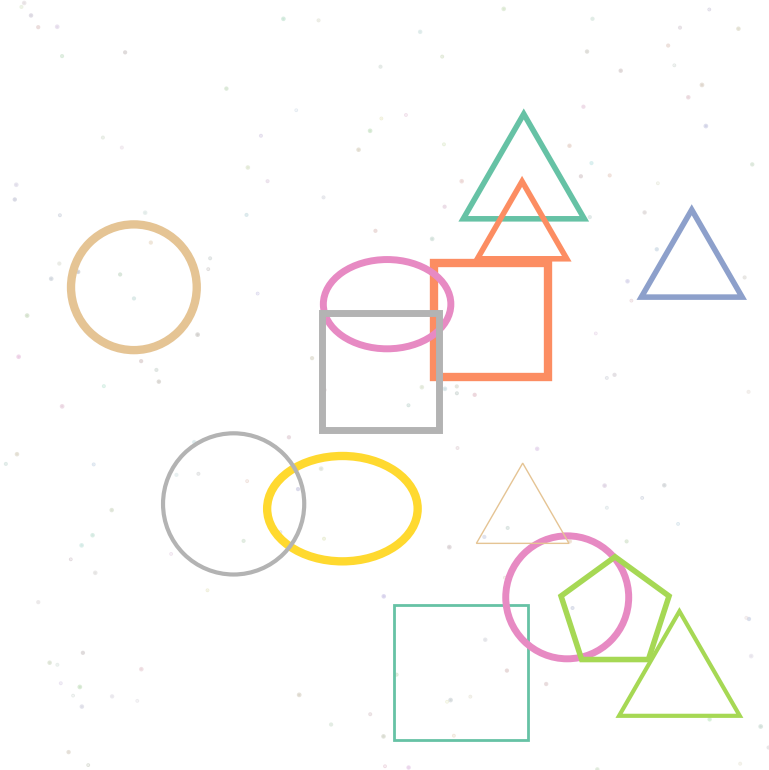[{"shape": "square", "thickness": 1, "radius": 0.44, "center": [0.599, 0.127]}, {"shape": "triangle", "thickness": 2, "radius": 0.45, "center": [0.68, 0.761]}, {"shape": "triangle", "thickness": 2, "radius": 0.34, "center": [0.678, 0.697]}, {"shape": "square", "thickness": 3, "radius": 0.37, "center": [0.638, 0.585]}, {"shape": "triangle", "thickness": 2, "radius": 0.38, "center": [0.898, 0.652]}, {"shape": "oval", "thickness": 2.5, "radius": 0.41, "center": [0.503, 0.605]}, {"shape": "circle", "thickness": 2.5, "radius": 0.4, "center": [0.737, 0.224]}, {"shape": "pentagon", "thickness": 2, "radius": 0.37, "center": [0.799, 0.203]}, {"shape": "triangle", "thickness": 1.5, "radius": 0.45, "center": [0.882, 0.116]}, {"shape": "oval", "thickness": 3, "radius": 0.49, "center": [0.445, 0.339]}, {"shape": "circle", "thickness": 3, "radius": 0.41, "center": [0.174, 0.627]}, {"shape": "triangle", "thickness": 0.5, "radius": 0.35, "center": [0.679, 0.329]}, {"shape": "square", "thickness": 2.5, "radius": 0.38, "center": [0.495, 0.518]}, {"shape": "circle", "thickness": 1.5, "radius": 0.46, "center": [0.303, 0.346]}]